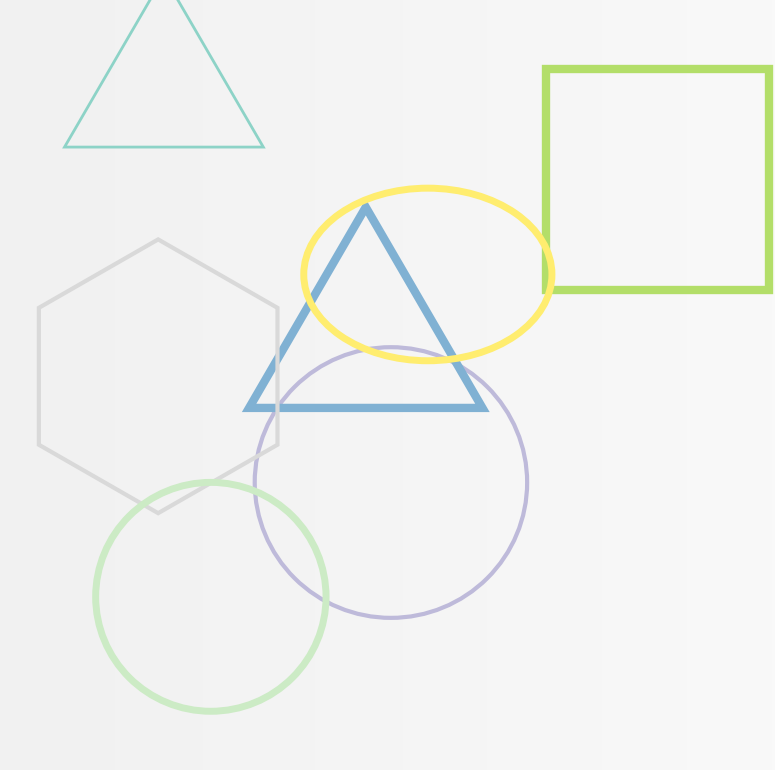[{"shape": "triangle", "thickness": 1, "radius": 0.74, "center": [0.212, 0.883]}, {"shape": "circle", "thickness": 1.5, "radius": 0.88, "center": [0.504, 0.373]}, {"shape": "triangle", "thickness": 3, "radius": 0.87, "center": [0.472, 0.557]}, {"shape": "square", "thickness": 3, "radius": 0.72, "center": [0.848, 0.767]}, {"shape": "hexagon", "thickness": 1.5, "radius": 0.89, "center": [0.204, 0.511]}, {"shape": "circle", "thickness": 2.5, "radius": 0.74, "center": [0.272, 0.225]}, {"shape": "oval", "thickness": 2.5, "radius": 0.8, "center": [0.552, 0.644]}]